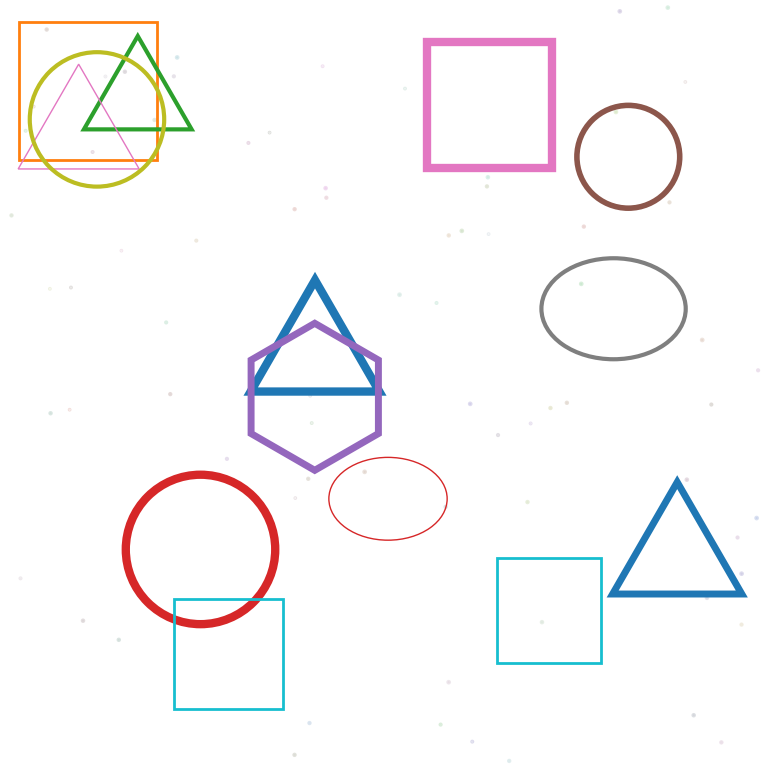[{"shape": "triangle", "thickness": 3, "radius": 0.48, "center": [0.409, 0.54]}, {"shape": "triangle", "thickness": 2.5, "radius": 0.48, "center": [0.88, 0.277]}, {"shape": "square", "thickness": 1, "radius": 0.45, "center": [0.114, 0.882]}, {"shape": "triangle", "thickness": 1.5, "radius": 0.4, "center": [0.179, 0.872]}, {"shape": "circle", "thickness": 3, "radius": 0.49, "center": [0.26, 0.286]}, {"shape": "oval", "thickness": 0.5, "radius": 0.38, "center": [0.504, 0.352]}, {"shape": "hexagon", "thickness": 2.5, "radius": 0.48, "center": [0.409, 0.485]}, {"shape": "circle", "thickness": 2, "radius": 0.33, "center": [0.816, 0.796]}, {"shape": "square", "thickness": 3, "radius": 0.41, "center": [0.636, 0.864]}, {"shape": "triangle", "thickness": 0.5, "radius": 0.45, "center": [0.102, 0.826]}, {"shape": "oval", "thickness": 1.5, "radius": 0.47, "center": [0.797, 0.599]}, {"shape": "circle", "thickness": 1.5, "radius": 0.44, "center": [0.126, 0.845]}, {"shape": "square", "thickness": 1, "radius": 0.34, "center": [0.713, 0.207]}, {"shape": "square", "thickness": 1, "radius": 0.36, "center": [0.297, 0.15]}]